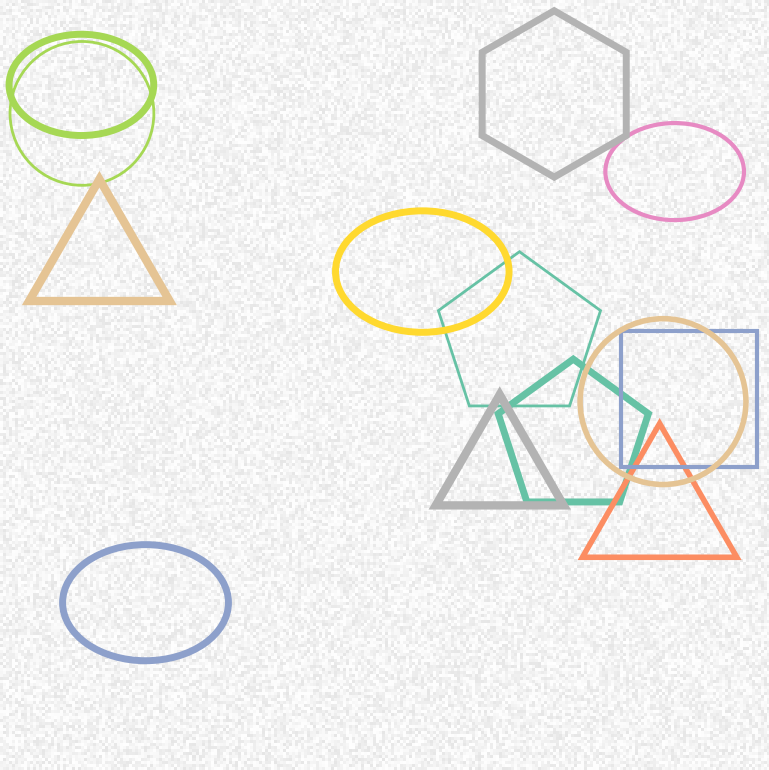[{"shape": "pentagon", "thickness": 1, "radius": 0.55, "center": [0.675, 0.562]}, {"shape": "pentagon", "thickness": 2.5, "radius": 0.51, "center": [0.745, 0.431]}, {"shape": "triangle", "thickness": 2, "radius": 0.58, "center": [0.857, 0.334]}, {"shape": "square", "thickness": 1.5, "radius": 0.44, "center": [0.894, 0.482]}, {"shape": "oval", "thickness": 2.5, "radius": 0.54, "center": [0.189, 0.217]}, {"shape": "oval", "thickness": 1.5, "radius": 0.45, "center": [0.876, 0.777]}, {"shape": "circle", "thickness": 1, "radius": 0.47, "center": [0.106, 0.853]}, {"shape": "oval", "thickness": 2.5, "radius": 0.47, "center": [0.106, 0.89]}, {"shape": "oval", "thickness": 2.5, "radius": 0.56, "center": [0.548, 0.647]}, {"shape": "triangle", "thickness": 3, "radius": 0.53, "center": [0.129, 0.662]}, {"shape": "circle", "thickness": 2, "radius": 0.54, "center": [0.861, 0.478]}, {"shape": "hexagon", "thickness": 2.5, "radius": 0.54, "center": [0.72, 0.878]}, {"shape": "triangle", "thickness": 3, "radius": 0.48, "center": [0.649, 0.392]}]